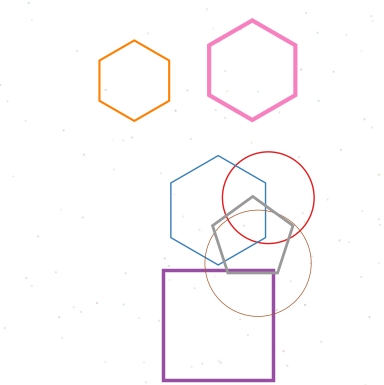[{"shape": "circle", "thickness": 1, "radius": 0.6, "center": [0.697, 0.486]}, {"shape": "hexagon", "thickness": 1, "radius": 0.71, "center": [0.567, 0.454]}, {"shape": "square", "thickness": 2.5, "radius": 0.71, "center": [0.566, 0.156]}, {"shape": "hexagon", "thickness": 1.5, "radius": 0.52, "center": [0.349, 0.79]}, {"shape": "circle", "thickness": 0.5, "radius": 0.69, "center": [0.67, 0.316]}, {"shape": "hexagon", "thickness": 3, "radius": 0.65, "center": [0.655, 0.818]}, {"shape": "pentagon", "thickness": 2, "radius": 0.55, "center": [0.657, 0.38]}]